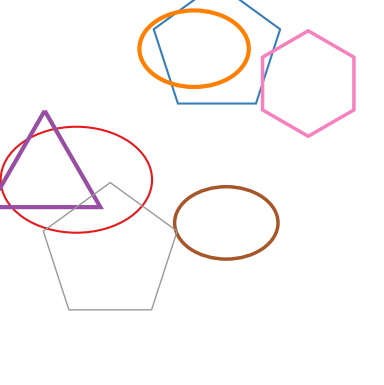[{"shape": "oval", "thickness": 1.5, "radius": 0.98, "center": [0.198, 0.533]}, {"shape": "pentagon", "thickness": 1.5, "radius": 0.86, "center": [0.564, 0.871]}, {"shape": "triangle", "thickness": 3, "radius": 0.83, "center": [0.116, 0.545]}, {"shape": "oval", "thickness": 3, "radius": 0.71, "center": [0.504, 0.873]}, {"shape": "oval", "thickness": 2.5, "radius": 0.67, "center": [0.588, 0.421]}, {"shape": "hexagon", "thickness": 2.5, "radius": 0.68, "center": [0.801, 0.783]}, {"shape": "pentagon", "thickness": 1, "radius": 0.91, "center": [0.286, 0.343]}]